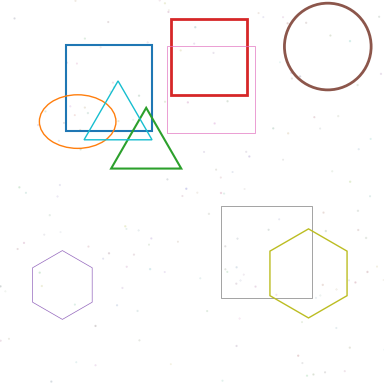[{"shape": "square", "thickness": 1.5, "radius": 0.56, "center": [0.283, 0.771]}, {"shape": "oval", "thickness": 1, "radius": 0.5, "center": [0.202, 0.684]}, {"shape": "triangle", "thickness": 1.5, "radius": 0.53, "center": [0.38, 0.615]}, {"shape": "square", "thickness": 2, "radius": 0.5, "center": [0.542, 0.853]}, {"shape": "hexagon", "thickness": 0.5, "radius": 0.45, "center": [0.162, 0.26]}, {"shape": "circle", "thickness": 2, "radius": 0.56, "center": [0.851, 0.879]}, {"shape": "square", "thickness": 0.5, "radius": 0.57, "center": [0.548, 0.768]}, {"shape": "square", "thickness": 0.5, "radius": 0.6, "center": [0.692, 0.345]}, {"shape": "hexagon", "thickness": 1, "radius": 0.58, "center": [0.801, 0.29]}, {"shape": "triangle", "thickness": 1, "radius": 0.51, "center": [0.307, 0.688]}]